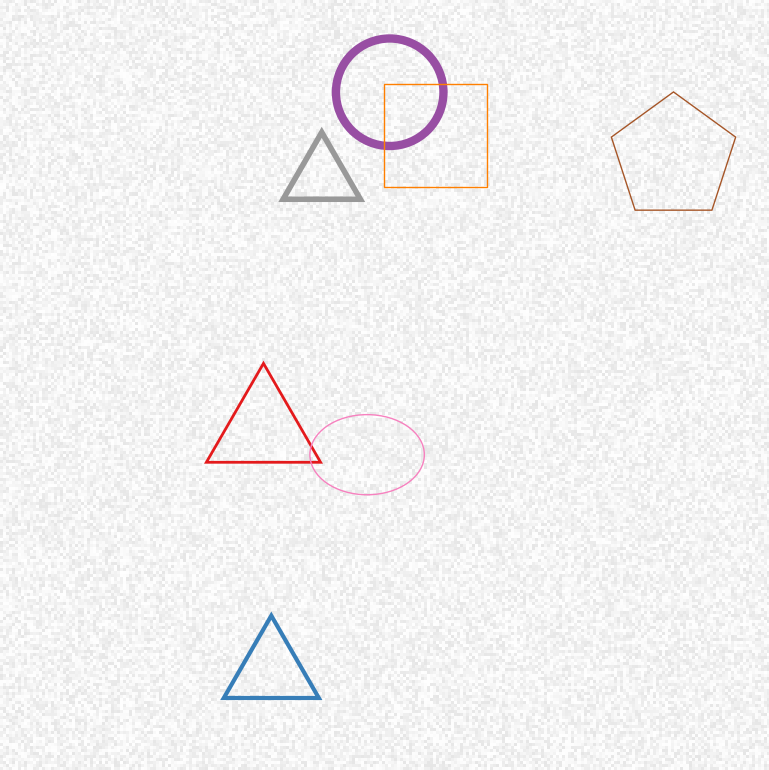[{"shape": "triangle", "thickness": 1, "radius": 0.43, "center": [0.342, 0.442]}, {"shape": "triangle", "thickness": 1.5, "radius": 0.36, "center": [0.352, 0.129]}, {"shape": "circle", "thickness": 3, "radius": 0.35, "center": [0.506, 0.88]}, {"shape": "square", "thickness": 0.5, "radius": 0.33, "center": [0.565, 0.824]}, {"shape": "pentagon", "thickness": 0.5, "radius": 0.42, "center": [0.875, 0.796]}, {"shape": "oval", "thickness": 0.5, "radius": 0.37, "center": [0.477, 0.409]}, {"shape": "triangle", "thickness": 2, "radius": 0.29, "center": [0.418, 0.77]}]